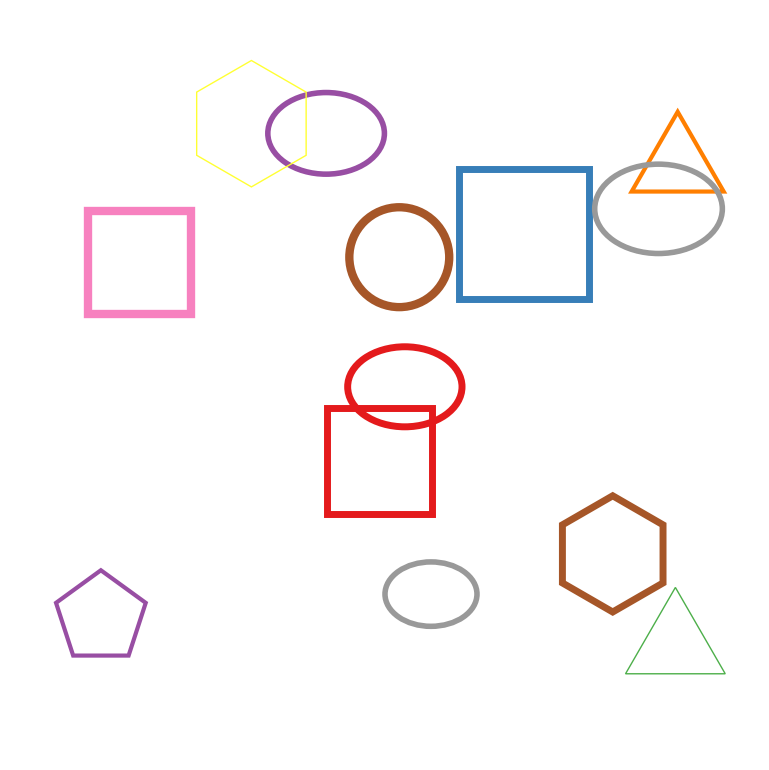[{"shape": "oval", "thickness": 2.5, "radius": 0.37, "center": [0.526, 0.498]}, {"shape": "square", "thickness": 2.5, "radius": 0.34, "center": [0.493, 0.401]}, {"shape": "square", "thickness": 2.5, "radius": 0.42, "center": [0.681, 0.696]}, {"shape": "triangle", "thickness": 0.5, "radius": 0.37, "center": [0.877, 0.162]}, {"shape": "pentagon", "thickness": 1.5, "radius": 0.31, "center": [0.131, 0.198]}, {"shape": "oval", "thickness": 2, "radius": 0.38, "center": [0.424, 0.827]}, {"shape": "triangle", "thickness": 1.5, "radius": 0.35, "center": [0.88, 0.786]}, {"shape": "hexagon", "thickness": 0.5, "radius": 0.41, "center": [0.327, 0.839]}, {"shape": "circle", "thickness": 3, "radius": 0.32, "center": [0.519, 0.666]}, {"shape": "hexagon", "thickness": 2.5, "radius": 0.38, "center": [0.796, 0.281]}, {"shape": "square", "thickness": 3, "radius": 0.34, "center": [0.181, 0.659]}, {"shape": "oval", "thickness": 2, "radius": 0.41, "center": [0.855, 0.729]}, {"shape": "oval", "thickness": 2, "radius": 0.3, "center": [0.56, 0.228]}]